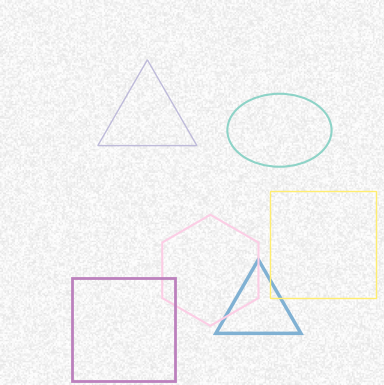[{"shape": "oval", "thickness": 1.5, "radius": 0.68, "center": [0.726, 0.662]}, {"shape": "triangle", "thickness": 1, "radius": 0.74, "center": [0.383, 0.696]}, {"shape": "triangle", "thickness": 2.5, "radius": 0.64, "center": [0.671, 0.198]}, {"shape": "hexagon", "thickness": 1.5, "radius": 0.72, "center": [0.546, 0.298]}, {"shape": "square", "thickness": 2, "radius": 0.67, "center": [0.321, 0.145]}, {"shape": "square", "thickness": 1, "radius": 0.69, "center": [0.839, 0.366]}]